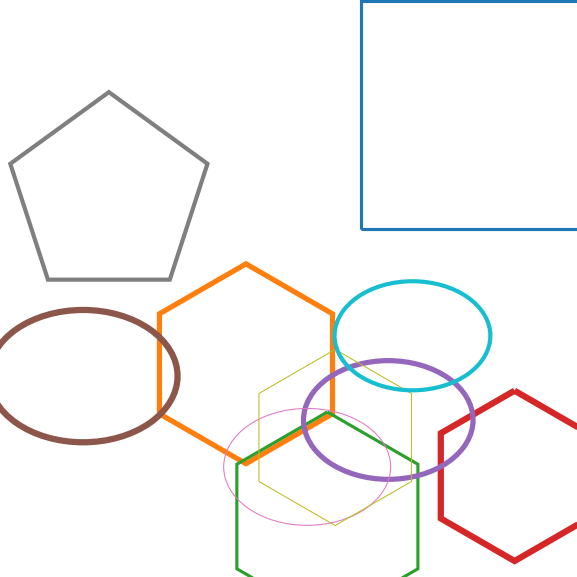[{"shape": "square", "thickness": 1.5, "radius": 0.99, "center": [0.822, 0.8]}, {"shape": "hexagon", "thickness": 2.5, "radius": 0.87, "center": [0.426, 0.369]}, {"shape": "hexagon", "thickness": 1.5, "radius": 0.91, "center": [0.567, 0.105]}, {"shape": "hexagon", "thickness": 3, "radius": 0.74, "center": [0.891, 0.175]}, {"shape": "oval", "thickness": 2.5, "radius": 0.73, "center": [0.672, 0.272]}, {"shape": "oval", "thickness": 3, "radius": 0.82, "center": [0.144, 0.348]}, {"shape": "oval", "thickness": 0.5, "radius": 0.72, "center": [0.532, 0.191]}, {"shape": "pentagon", "thickness": 2, "radius": 0.9, "center": [0.189, 0.66]}, {"shape": "hexagon", "thickness": 0.5, "radius": 0.76, "center": [0.58, 0.242]}, {"shape": "oval", "thickness": 2, "radius": 0.67, "center": [0.714, 0.418]}]